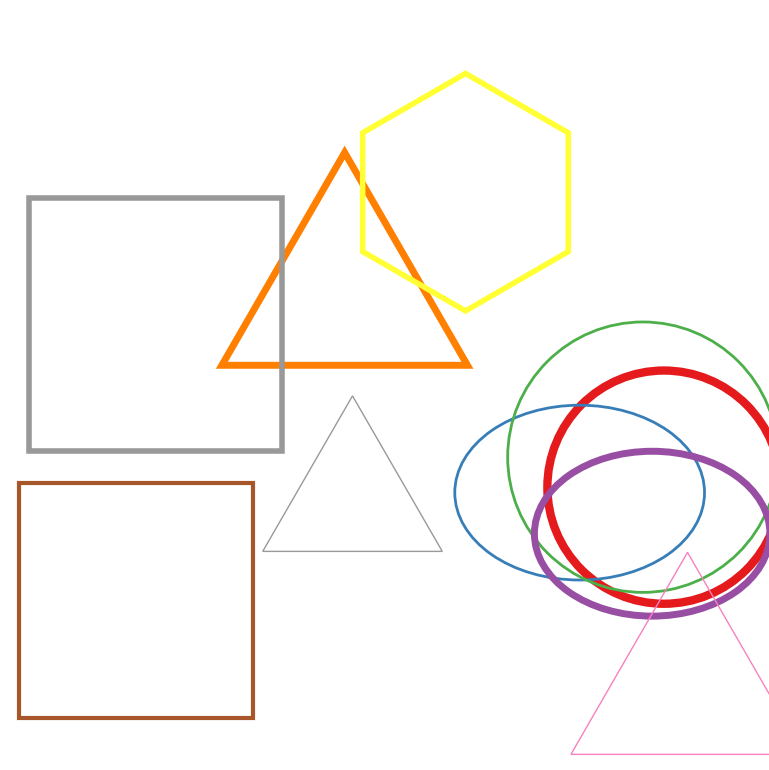[{"shape": "circle", "thickness": 3, "radius": 0.76, "center": [0.862, 0.367]}, {"shape": "oval", "thickness": 1, "radius": 0.81, "center": [0.753, 0.36]}, {"shape": "circle", "thickness": 1, "radius": 0.88, "center": [0.835, 0.406]}, {"shape": "oval", "thickness": 2.5, "radius": 0.76, "center": [0.847, 0.307]}, {"shape": "triangle", "thickness": 2.5, "radius": 0.92, "center": [0.448, 0.618]}, {"shape": "hexagon", "thickness": 2, "radius": 0.77, "center": [0.605, 0.75]}, {"shape": "square", "thickness": 1.5, "radius": 0.76, "center": [0.177, 0.22]}, {"shape": "triangle", "thickness": 0.5, "radius": 0.87, "center": [0.893, 0.108]}, {"shape": "triangle", "thickness": 0.5, "radius": 0.67, "center": [0.458, 0.351]}, {"shape": "square", "thickness": 2, "radius": 0.82, "center": [0.202, 0.578]}]